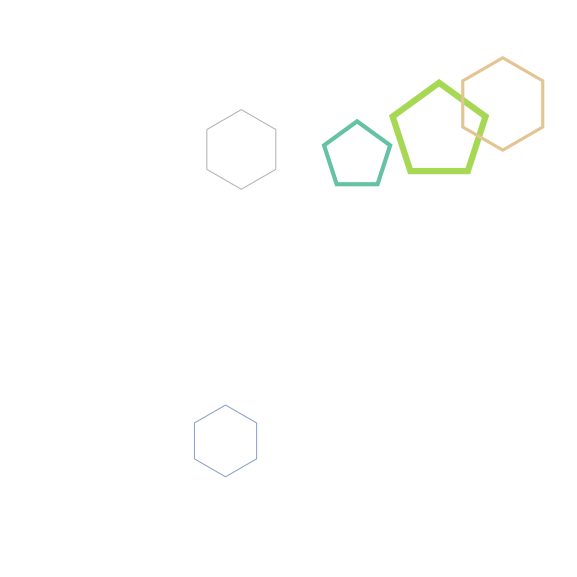[{"shape": "pentagon", "thickness": 2, "radius": 0.3, "center": [0.618, 0.729]}, {"shape": "hexagon", "thickness": 0.5, "radius": 0.31, "center": [0.391, 0.236]}, {"shape": "pentagon", "thickness": 3, "radius": 0.42, "center": [0.76, 0.771]}, {"shape": "hexagon", "thickness": 1.5, "radius": 0.4, "center": [0.871, 0.819]}, {"shape": "hexagon", "thickness": 0.5, "radius": 0.34, "center": [0.418, 0.74]}]